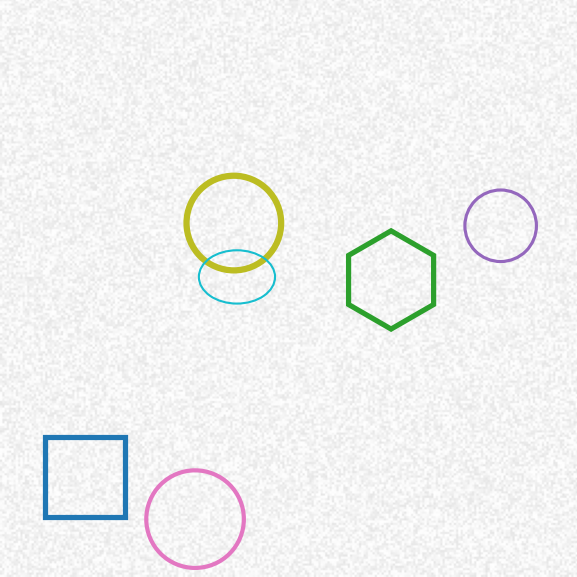[{"shape": "square", "thickness": 2.5, "radius": 0.35, "center": [0.147, 0.174]}, {"shape": "hexagon", "thickness": 2.5, "radius": 0.43, "center": [0.677, 0.514]}, {"shape": "circle", "thickness": 1.5, "radius": 0.31, "center": [0.867, 0.608]}, {"shape": "circle", "thickness": 2, "radius": 0.42, "center": [0.338, 0.1]}, {"shape": "circle", "thickness": 3, "radius": 0.41, "center": [0.405, 0.613]}, {"shape": "oval", "thickness": 1, "radius": 0.33, "center": [0.41, 0.52]}]